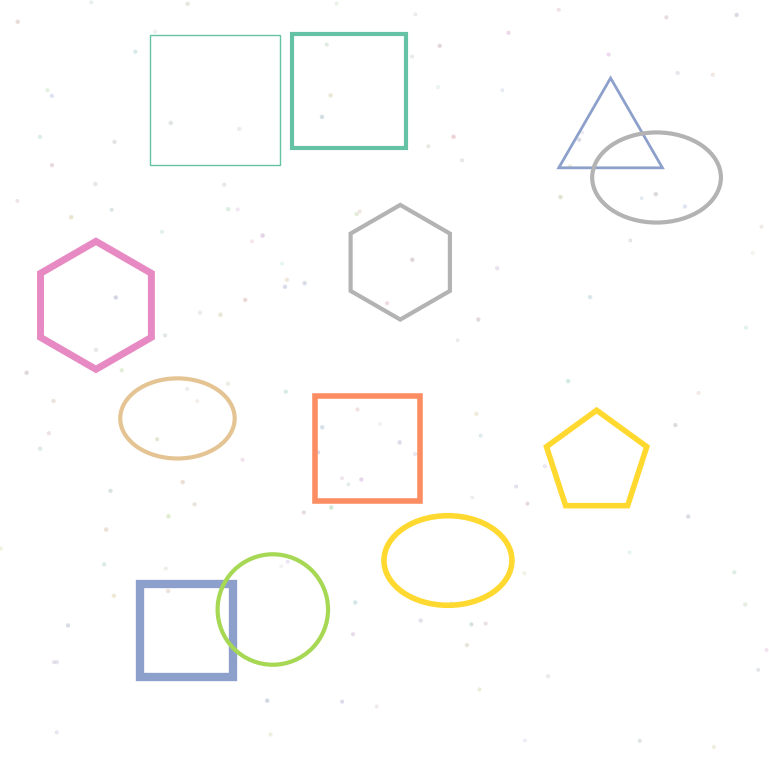[{"shape": "square", "thickness": 0.5, "radius": 0.42, "center": [0.279, 0.87]}, {"shape": "square", "thickness": 1.5, "radius": 0.37, "center": [0.454, 0.882]}, {"shape": "square", "thickness": 2, "radius": 0.34, "center": [0.478, 0.418]}, {"shape": "square", "thickness": 3, "radius": 0.3, "center": [0.242, 0.181]}, {"shape": "triangle", "thickness": 1, "radius": 0.39, "center": [0.793, 0.821]}, {"shape": "hexagon", "thickness": 2.5, "radius": 0.42, "center": [0.125, 0.603]}, {"shape": "circle", "thickness": 1.5, "radius": 0.36, "center": [0.354, 0.208]}, {"shape": "oval", "thickness": 2, "radius": 0.42, "center": [0.582, 0.272]}, {"shape": "pentagon", "thickness": 2, "radius": 0.34, "center": [0.775, 0.399]}, {"shape": "oval", "thickness": 1.5, "radius": 0.37, "center": [0.23, 0.457]}, {"shape": "hexagon", "thickness": 1.5, "radius": 0.37, "center": [0.52, 0.659]}, {"shape": "oval", "thickness": 1.5, "radius": 0.42, "center": [0.853, 0.769]}]